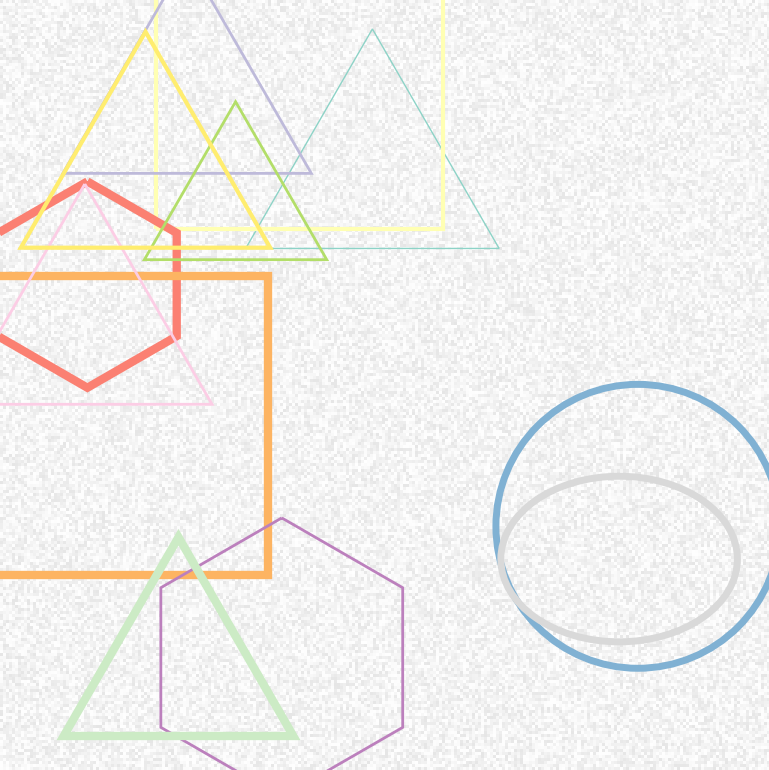[{"shape": "triangle", "thickness": 0.5, "radius": 0.95, "center": [0.484, 0.772]}, {"shape": "square", "thickness": 1.5, "radius": 0.93, "center": [0.388, 0.889]}, {"shape": "triangle", "thickness": 1, "radius": 0.93, "center": [0.243, 0.868]}, {"shape": "hexagon", "thickness": 3, "radius": 0.67, "center": [0.114, 0.63]}, {"shape": "circle", "thickness": 2.5, "radius": 0.92, "center": [0.828, 0.316]}, {"shape": "square", "thickness": 3, "radius": 0.97, "center": [0.154, 0.447]}, {"shape": "triangle", "thickness": 1, "radius": 0.68, "center": [0.306, 0.731]}, {"shape": "triangle", "thickness": 1, "radius": 0.95, "center": [0.11, 0.57]}, {"shape": "oval", "thickness": 2.5, "radius": 0.77, "center": [0.804, 0.274]}, {"shape": "hexagon", "thickness": 1, "radius": 0.91, "center": [0.366, 0.146]}, {"shape": "triangle", "thickness": 3, "radius": 0.86, "center": [0.232, 0.13]}, {"shape": "triangle", "thickness": 1.5, "radius": 0.93, "center": [0.189, 0.772]}]